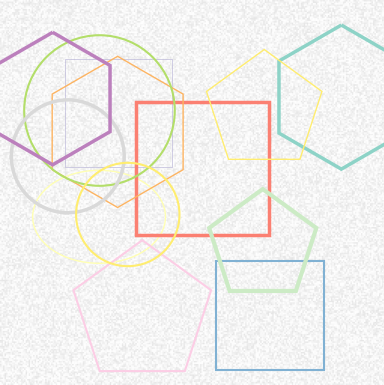[{"shape": "hexagon", "thickness": 2.5, "radius": 0.94, "center": [0.887, 0.748]}, {"shape": "oval", "thickness": 1, "radius": 0.86, "center": [0.257, 0.437]}, {"shape": "square", "thickness": 0.5, "radius": 0.7, "center": [0.308, 0.707]}, {"shape": "square", "thickness": 2.5, "radius": 0.87, "center": [0.526, 0.563]}, {"shape": "square", "thickness": 1.5, "radius": 0.71, "center": [0.702, 0.18]}, {"shape": "hexagon", "thickness": 1, "radius": 0.98, "center": [0.306, 0.657]}, {"shape": "circle", "thickness": 1.5, "radius": 0.98, "center": [0.258, 0.713]}, {"shape": "pentagon", "thickness": 1.5, "radius": 0.94, "center": [0.37, 0.188]}, {"shape": "circle", "thickness": 2.5, "radius": 0.73, "center": [0.176, 0.594]}, {"shape": "hexagon", "thickness": 2.5, "radius": 0.86, "center": [0.137, 0.744]}, {"shape": "pentagon", "thickness": 3, "radius": 0.73, "center": [0.682, 0.363]}, {"shape": "circle", "thickness": 1.5, "radius": 0.67, "center": [0.332, 0.443]}, {"shape": "pentagon", "thickness": 1, "radius": 0.79, "center": [0.686, 0.714]}]